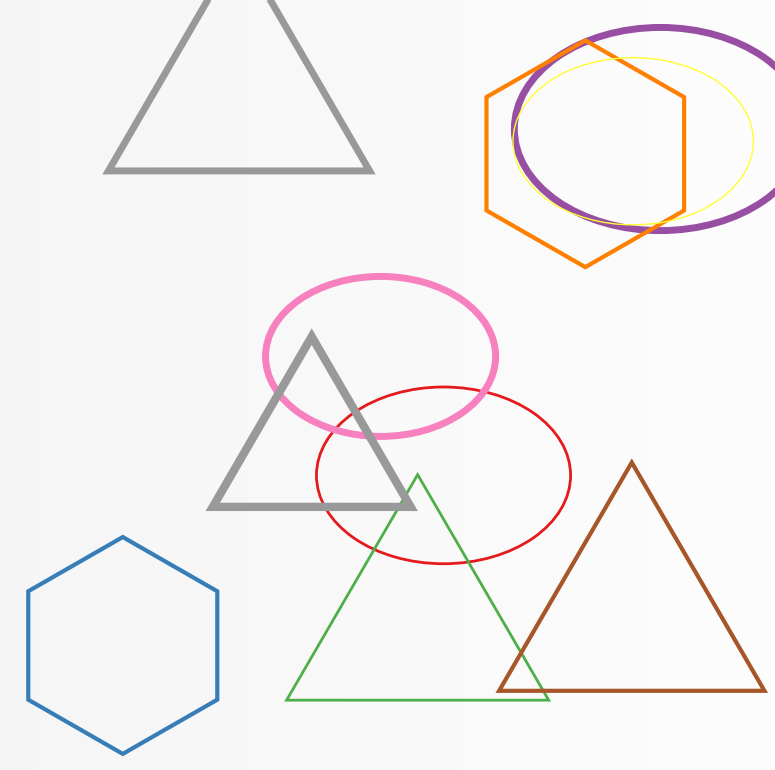[{"shape": "oval", "thickness": 1, "radius": 0.82, "center": [0.572, 0.383]}, {"shape": "hexagon", "thickness": 1.5, "radius": 0.7, "center": [0.158, 0.162]}, {"shape": "triangle", "thickness": 1, "radius": 0.98, "center": [0.539, 0.188]}, {"shape": "oval", "thickness": 2.5, "radius": 0.94, "center": [0.852, 0.832]}, {"shape": "hexagon", "thickness": 1.5, "radius": 0.74, "center": [0.755, 0.8]}, {"shape": "oval", "thickness": 0.5, "radius": 0.78, "center": [0.817, 0.817]}, {"shape": "triangle", "thickness": 1.5, "radius": 0.99, "center": [0.815, 0.202]}, {"shape": "oval", "thickness": 2.5, "radius": 0.74, "center": [0.491, 0.537]}, {"shape": "triangle", "thickness": 3, "radius": 0.74, "center": [0.402, 0.415]}, {"shape": "triangle", "thickness": 2.5, "radius": 0.97, "center": [0.308, 0.875]}]